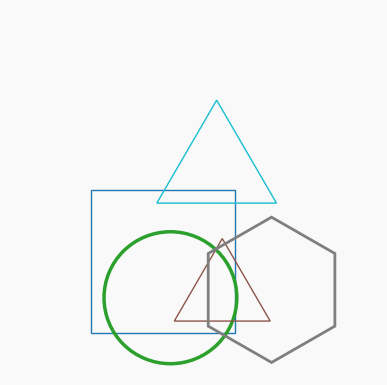[{"shape": "square", "thickness": 1, "radius": 0.93, "center": [0.421, 0.321]}, {"shape": "circle", "thickness": 2.5, "radius": 0.86, "center": [0.44, 0.227]}, {"shape": "triangle", "thickness": 1, "radius": 0.71, "center": [0.574, 0.237]}, {"shape": "hexagon", "thickness": 2, "radius": 0.94, "center": [0.701, 0.247]}, {"shape": "triangle", "thickness": 1, "radius": 0.89, "center": [0.559, 0.562]}]